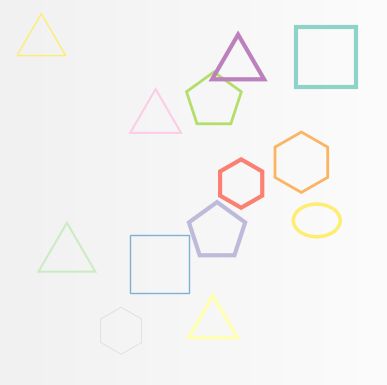[{"shape": "square", "thickness": 3, "radius": 0.39, "center": [0.84, 0.853]}, {"shape": "triangle", "thickness": 2.5, "radius": 0.36, "center": [0.55, 0.16]}, {"shape": "pentagon", "thickness": 3, "radius": 0.38, "center": [0.56, 0.399]}, {"shape": "hexagon", "thickness": 3, "radius": 0.31, "center": [0.622, 0.523]}, {"shape": "square", "thickness": 1, "radius": 0.38, "center": [0.412, 0.315]}, {"shape": "hexagon", "thickness": 2, "radius": 0.39, "center": [0.778, 0.579]}, {"shape": "pentagon", "thickness": 2, "radius": 0.37, "center": [0.552, 0.739]}, {"shape": "triangle", "thickness": 1.5, "radius": 0.38, "center": [0.402, 0.693]}, {"shape": "hexagon", "thickness": 0.5, "radius": 0.31, "center": [0.313, 0.141]}, {"shape": "triangle", "thickness": 3, "radius": 0.39, "center": [0.614, 0.833]}, {"shape": "triangle", "thickness": 1.5, "radius": 0.42, "center": [0.173, 0.337]}, {"shape": "triangle", "thickness": 1, "radius": 0.36, "center": [0.107, 0.892]}, {"shape": "oval", "thickness": 2.5, "radius": 0.3, "center": [0.817, 0.427]}]